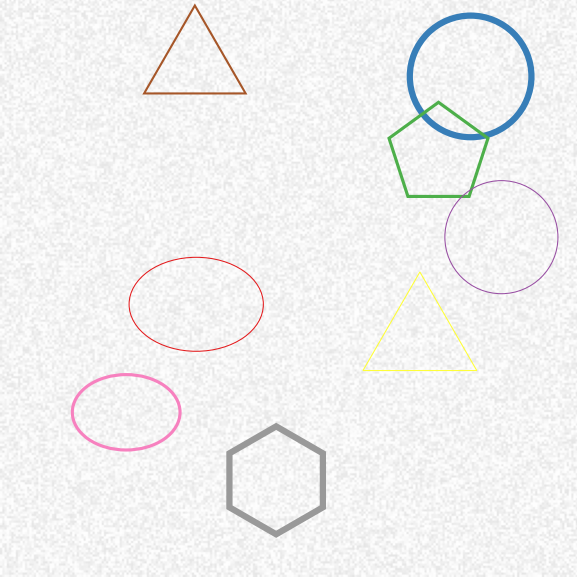[{"shape": "oval", "thickness": 0.5, "radius": 0.58, "center": [0.34, 0.472]}, {"shape": "circle", "thickness": 3, "radius": 0.53, "center": [0.815, 0.867]}, {"shape": "pentagon", "thickness": 1.5, "radius": 0.45, "center": [0.759, 0.732]}, {"shape": "circle", "thickness": 0.5, "radius": 0.49, "center": [0.868, 0.588]}, {"shape": "triangle", "thickness": 0.5, "radius": 0.57, "center": [0.727, 0.414]}, {"shape": "triangle", "thickness": 1, "radius": 0.51, "center": [0.337, 0.888]}, {"shape": "oval", "thickness": 1.5, "radius": 0.47, "center": [0.218, 0.285]}, {"shape": "hexagon", "thickness": 3, "radius": 0.47, "center": [0.478, 0.167]}]